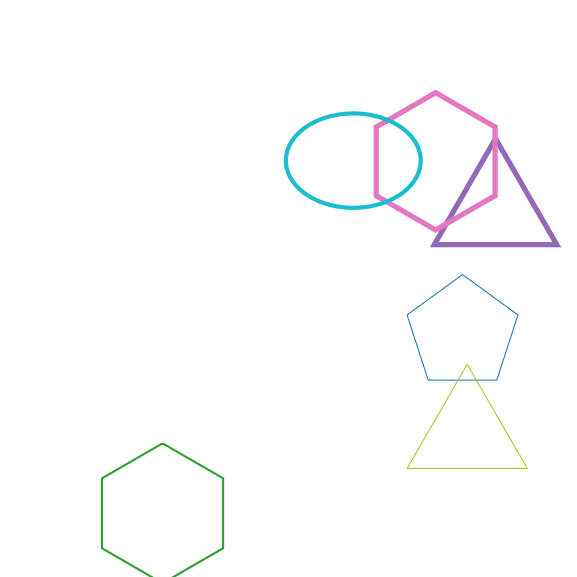[{"shape": "pentagon", "thickness": 0.5, "radius": 0.5, "center": [0.801, 0.423]}, {"shape": "hexagon", "thickness": 1, "radius": 0.61, "center": [0.281, 0.11]}, {"shape": "triangle", "thickness": 2.5, "radius": 0.61, "center": [0.858, 0.637]}, {"shape": "hexagon", "thickness": 2.5, "radius": 0.59, "center": [0.754, 0.72]}, {"shape": "triangle", "thickness": 0.5, "radius": 0.6, "center": [0.809, 0.248]}, {"shape": "oval", "thickness": 2, "radius": 0.58, "center": [0.612, 0.721]}]